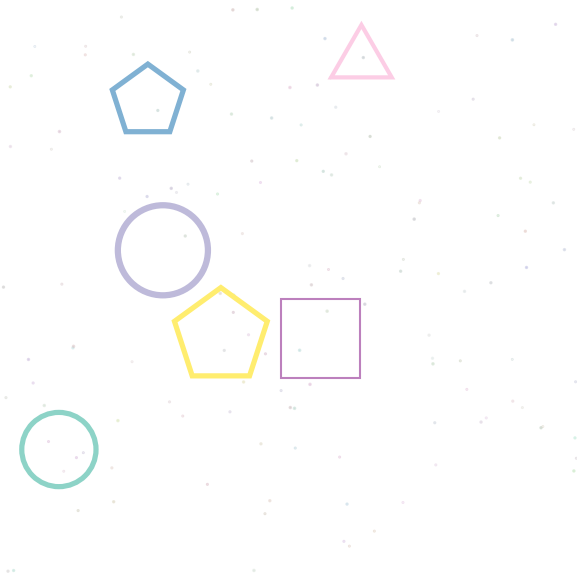[{"shape": "circle", "thickness": 2.5, "radius": 0.32, "center": [0.102, 0.221]}, {"shape": "circle", "thickness": 3, "radius": 0.39, "center": [0.282, 0.566]}, {"shape": "pentagon", "thickness": 2.5, "radius": 0.32, "center": [0.256, 0.823]}, {"shape": "triangle", "thickness": 2, "radius": 0.3, "center": [0.626, 0.895]}, {"shape": "square", "thickness": 1, "radius": 0.34, "center": [0.556, 0.413]}, {"shape": "pentagon", "thickness": 2.5, "radius": 0.42, "center": [0.382, 0.417]}]